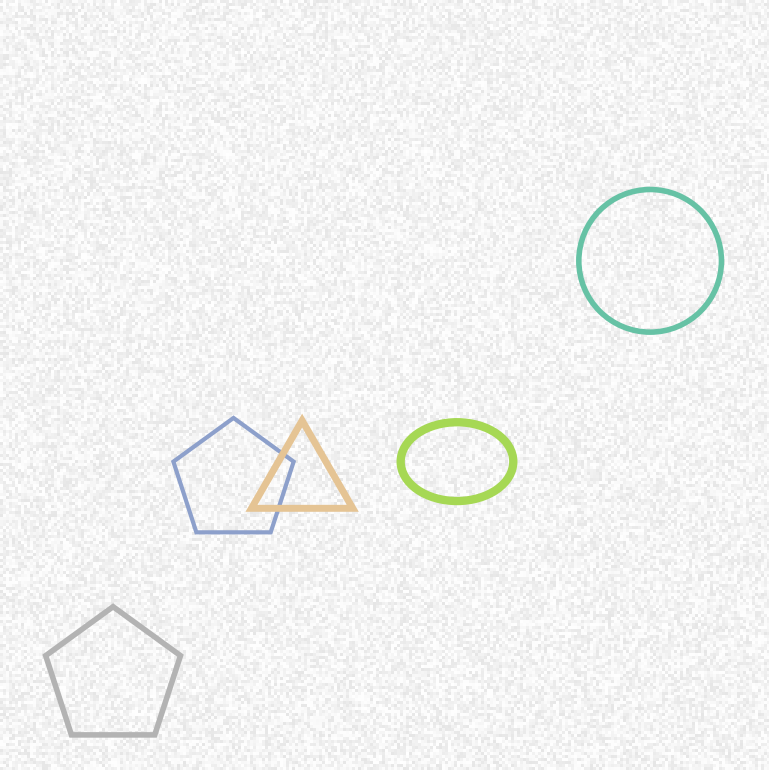[{"shape": "circle", "thickness": 2, "radius": 0.46, "center": [0.844, 0.661]}, {"shape": "pentagon", "thickness": 1.5, "radius": 0.41, "center": [0.303, 0.375]}, {"shape": "oval", "thickness": 3, "radius": 0.37, "center": [0.593, 0.4]}, {"shape": "triangle", "thickness": 2.5, "radius": 0.38, "center": [0.392, 0.378]}, {"shape": "pentagon", "thickness": 2, "radius": 0.46, "center": [0.147, 0.12]}]